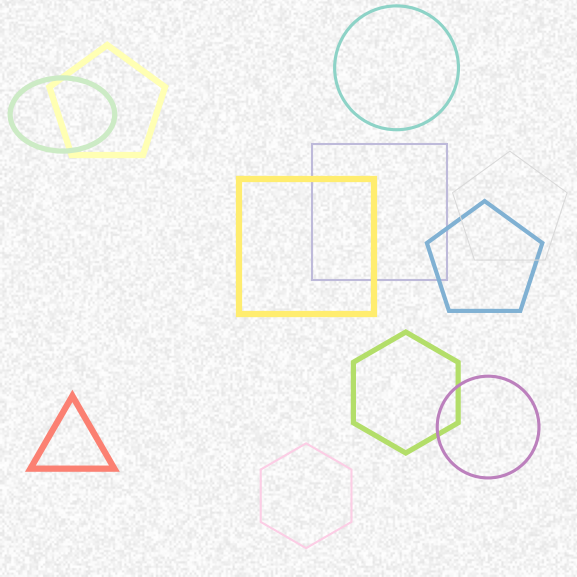[{"shape": "circle", "thickness": 1.5, "radius": 0.54, "center": [0.687, 0.882]}, {"shape": "pentagon", "thickness": 3, "radius": 0.53, "center": [0.186, 0.816]}, {"shape": "square", "thickness": 1, "radius": 0.59, "center": [0.657, 0.632]}, {"shape": "triangle", "thickness": 3, "radius": 0.42, "center": [0.125, 0.23]}, {"shape": "pentagon", "thickness": 2, "radius": 0.53, "center": [0.839, 0.546]}, {"shape": "hexagon", "thickness": 2.5, "radius": 0.52, "center": [0.703, 0.319]}, {"shape": "hexagon", "thickness": 1, "radius": 0.45, "center": [0.53, 0.141]}, {"shape": "pentagon", "thickness": 0.5, "radius": 0.52, "center": [0.883, 0.633]}, {"shape": "circle", "thickness": 1.5, "radius": 0.44, "center": [0.845, 0.26]}, {"shape": "oval", "thickness": 2.5, "radius": 0.45, "center": [0.108, 0.801]}, {"shape": "square", "thickness": 3, "radius": 0.58, "center": [0.531, 0.572]}]